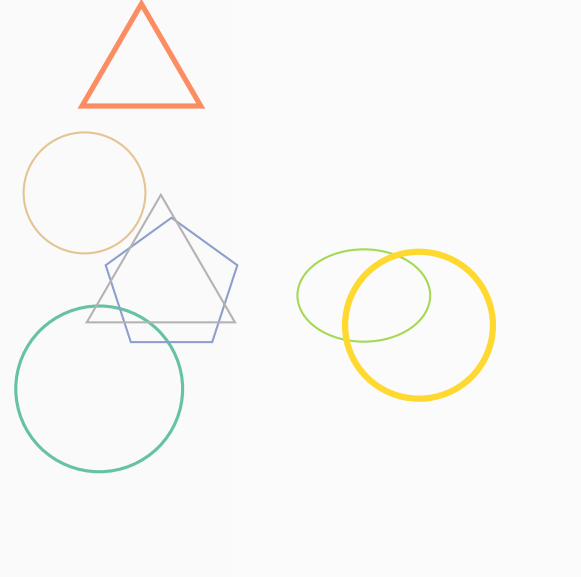[{"shape": "circle", "thickness": 1.5, "radius": 0.72, "center": [0.171, 0.326]}, {"shape": "triangle", "thickness": 2.5, "radius": 0.59, "center": [0.243, 0.875]}, {"shape": "pentagon", "thickness": 1, "radius": 0.6, "center": [0.295, 0.503]}, {"shape": "oval", "thickness": 1, "radius": 0.57, "center": [0.626, 0.487]}, {"shape": "circle", "thickness": 3, "radius": 0.64, "center": [0.721, 0.436]}, {"shape": "circle", "thickness": 1, "radius": 0.52, "center": [0.145, 0.665]}, {"shape": "triangle", "thickness": 1, "radius": 0.74, "center": [0.277, 0.515]}]